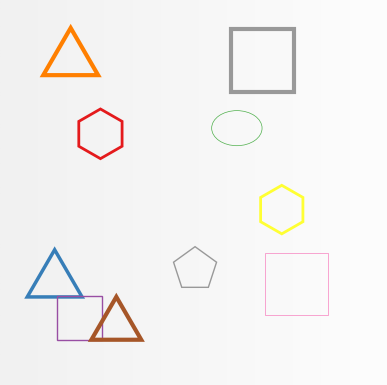[{"shape": "hexagon", "thickness": 2, "radius": 0.32, "center": [0.259, 0.652]}, {"shape": "triangle", "thickness": 2.5, "radius": 0.41, "center": [0.141, 0.27]}, {"shape": "oval", "thickness": 0.5, "radius": 0.33, "center": [0.611, 0.667]}, {"shape": "square", "thickness": 1, "radius": 0.29, "center": [0.206, 0.174]}, {"shape": "triangle", "thickness": 3, "radius": 0.41, "center": [0.182, 0.846]}, {"shape": "hexagon", "thickness": 2, "radius": 0.32, "center": [0.727, 0.456]}, {"shape": "triangle", "thickness": 3, "radius": 0.37, "center": [0.3, 0.155]}, {"shape": "square", "thickness": 0.5, "radius": 0.41, "center": [0.765, 0.262]}, {"shape": "square", "thickness": 3, "radius": 0.41, "center": [0.677, 0.843]}, {"shape": "pentagon", "thickness": 1, "radius": 0.29, "center": [0.503, 0.301]}]